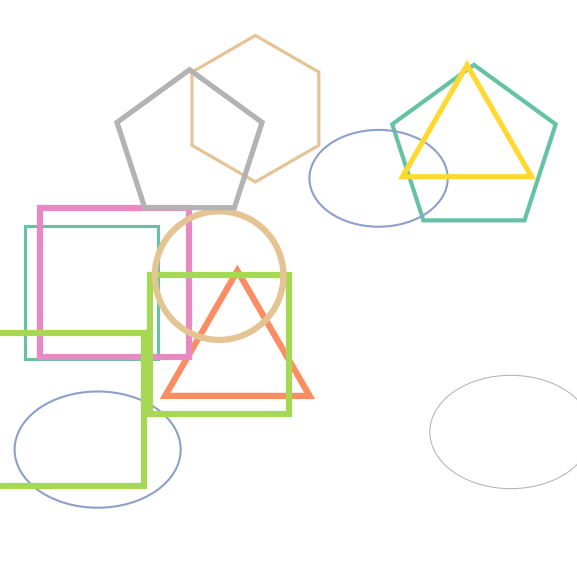[{"shape": "pentagon", "thickness": 2, "radius": 0.74, "center": [0.821, 0.738]}, {"shape": "square", "thickness": 1.5, "radius": 0.58, "center": [0.159, 0.493]}, {"shape": "triangle", "thickness": 3, "radius": 0.72, "center": [0.411, 0.386]}, {"shape": "oval", "thickness": 1, "radius": 0.72, "center": [0.169, 0.221]}, {"shape": "oval", "thickness": 1, "radius": 0.6, "center": [0.656, 0.69]}, {"shape": "square", "thickness": 3, "radius": 0.64, "center": [0.198, 0.509]}, {"shape": "square", "thickness": 3, "radius": 0.66, "center": [0.117, 0.29]}, {"shape": "square", "thickness": 3, "radius": 0.6, "center": [0.38, 0.403]}, {"shape": "triangle", "thickness": 2.5, "radius": 0.65, "center": [0.809, 0.758]}, {"shape": "hexagon", "thickness": 1.5, "radius": 0.63, "center": [0.442, 0.811]}, {"shape": "circle", "thickness": 3, "radius": 0.56, "center": [0.379, 0.522]}, {"shape": "pentagon", "thickness": 2.5, "radius": 0.66, "center": [0.328, 0.746]}, {"shape": "oval", "thickness": 0.5, "radius": 0.7, "center": [0.884, 0.251]}]